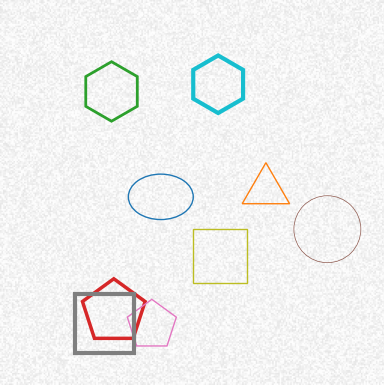[{"shape": "oval", "thickness": 1, "radius": 0.42, "center": [0.418, 0.489]}, {"shape": "triangle", "thickness": 1, "radius": 0.36, "center": [0.691, 0.506]}, {"shape": "hexagon", "thickness": 2, "radius": 0.39, "center": [0.29, 0.762]}, {"shape": "pentagon", "thickness": 2.5, "radius": 0.43, "center": [0.296, 0.19]}, {"shape": "circle", "thickness": 0.5, "radius": 0.43, "center": [0.85, 0.405]}, {"shape": "pentagon", "thickness": 1, "radius": 0.33, "center": [0.394, 0.156]}, {"shape": "square", "thickness": 3, "radius": 0.38, "center": [0.271, 0.159]}, {"shape": "square", "thickness": 1, "radius": 0.35, "center": [0.571, 0.334]}, {"shape": "hexagon", "thickness": 3, "radius": 0.37, "center": [0.567, 0.781]}]